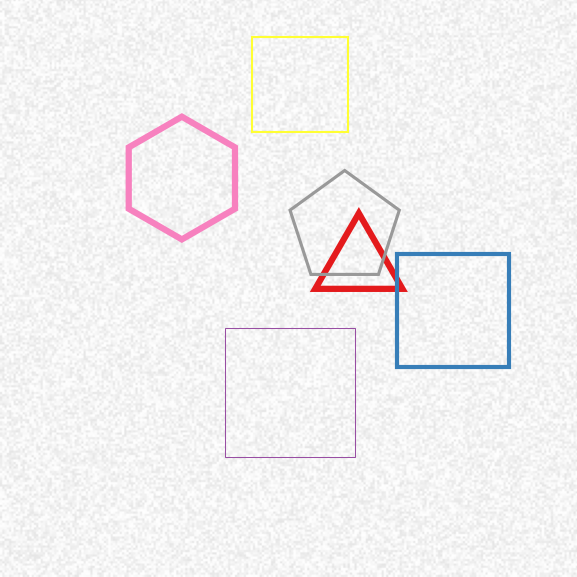[{"shape": "triangle", "thickness": 3, "radius": 0.44, "center": [0.621, 0.543]}, {"shape": "square", "thickness": 2, "radius": 0.49, "center": [0.785, 0.462]}, {"shape": "square", "thickness": 0.5, "radius": 0.56, "center": [0.502, 0.32]}, {"shape": "square", "thickness": 1, "radius": 0.41, "center": [0.519, 0.853]}, {"shape": "hexagon", "thickness": 3, "radius": 0.53, "center": [0.315, 0.691]}, {"shape": "pentagon", "thickness": 1.5, "radius": 0.5, "center": [0.597, 0.604]}]